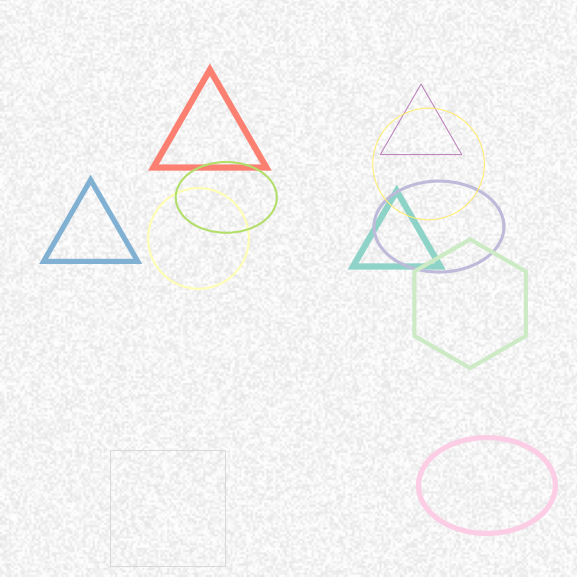[{"shape": "triangle", "thickness": 3, "radius": 0.44, "center": [0.687, 0.581]}, {"shape": "circle", "thickness": 1, "radius": 0.44, "center": [0.344, 0.586]}, {"shape": "oval", "thickness": 1.5, "radius": 0.56, "center": [0.76, 0.607]}, {"shape": "triangle", "thickness": 3, "radius": 0.56, "center": [0.363, 0.766]}, {"shape": "triangle", "thickness": 2.5, "radius": 0.47, "center": [0.157, 0.594]}, {"shape": "oval", "thickness": 1, "radius": 0.44, "center": [0.392, 0.657]}, {"shape": "oval", "thickness": 2.5, "radius": 0.59, "center": [0.843, 0.158]}, {"shape": "square", "thickness": 0.5, "radius": 0.5, "center": [0.29, 0.119]}, {"shape": "triangle", "thickness": 0.5, "radius": 0.41, "center": [0.729, 0.772]}, {"shape": "hexagon", "thickness": 2, "radius": 0.56, "center": [0.814, 0.473]}, {"shape": "circle", "thickness": 0.5, "radius": 0.48, "center": [0.742, 0.715]}]